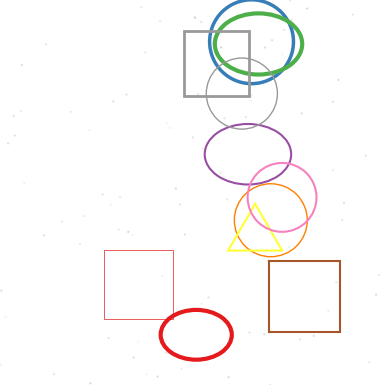[{"shape": "square", "thickness": 0.5, "radius": 0.45, "center": [0.36, 0.262]}, {"shape": "oval", "thickness": 3, "radius": 0.46, "center": [0.51, 0.13]}, {"shape": "circle", "thickness": 2.5, "radius": 0.54, "center": [0.653, 0.892]}, {"shape": "oval", "thickness": 3, "radius": 0.57, "center": [0.671, 0.886]}, {"shape": "oval", "thickness": 1.5, "radius": 0.56, "center": [0.644, 0.599]}, {"shape": "circle", "thickness": 1, "radius": 0.47, "center": [0.703, 0.428]}, {"shape": "triangle", "thickness": 1.5, "radius": 0.4, "center": [0.663, 0.39]}, {"shape": "square", "thickness": 1.5, "radius": 0.46, "center": [0.791, 0.23]}, {"shape": "circle", "thickness": 1.5, "radius": 0.45, "center": [0.733, 0.487]}, {"shape": "circle", "thickness": 1, "radius": 0.46, "center": [0.628, 0.757]}, {"shape": "square", "thickness": 2, "radius": 0.42, "center": [0.563, 0.835]}]